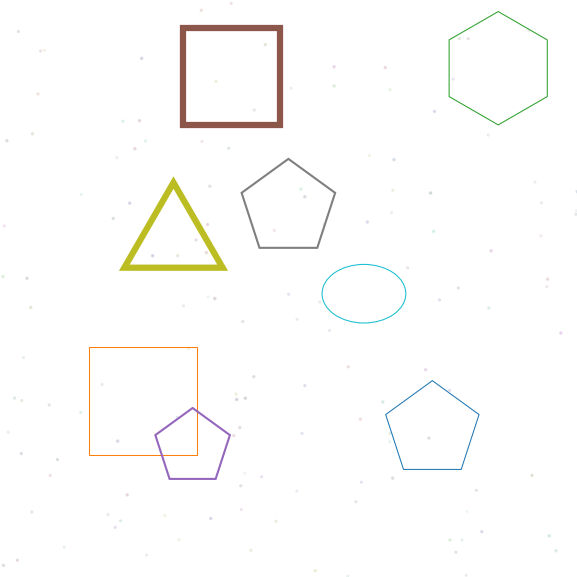[{"shape": "pentagon", "thickness": 0.5, "radius": 0.42, "center": [0.749, 0.255]}, {"shape": "square", "thickness": 0.5, "radius": 0.47, "center": [0.247, 0.305]}, {"shape": "hexagon", "thickness": 0.5, "radius": 0.49, "center": [0.863, 0.881]}, {"shape": "pentagon", "thickness": 1, "radius": 0.34, "center": [0.334, 0.225]}, {"shape": "square", "thickness": 3, "radius": 0.42, "center": [0.401, 0.867]}, {"shape": "pentagon", "thickness": 1, "radius": 0.43, "center": [0.499, 0.639]}, {"shape": "triangle", "thickness": 3, "radius": 0.49, "center": [0.3, 0.585]}, {"shape": "oval", "thickness": 0.5, "radius": 0.36, "center": [0.63, 0.491]}]